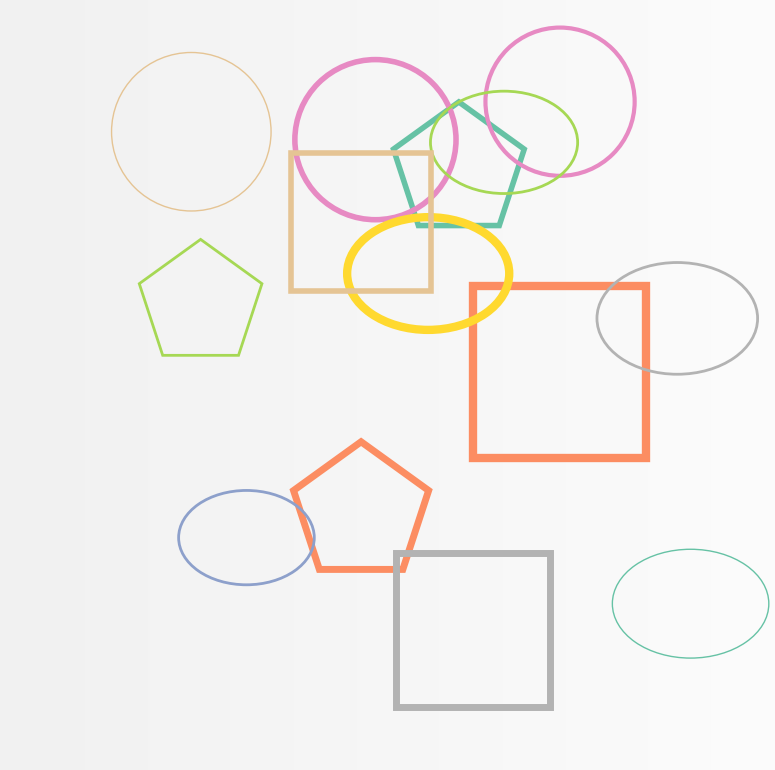[{"shape": "oval", "thickness": 0.5, "radius": 0.5, "center": [0.891, 0.216]}, {"shape": "pentagon", "thickness": 2, "radius": 0.44, "center": [0.592, 0.779]}, {"shape": "pentagon", "thickness": 2.5, "radius": 0.46, "center": [0.466, 0.335]}, {"shape": "square", "thickness": 3, "radius": 0.56, "center": [0.722, 0.517]}, {"shape": "oval", "thickness": 1, "radius": 0.44, "center": [0.318, 0.302]}, {"shape": "circle", "thickness": 2, "radius": 0.52, "center": [0.484, 0.819]}, {"shape": "circle", "thickness": 1.5, "radius": 0.48, "center": [0.723, 0.868]}, {"shape": "pentagon", "thickness": 1, "radius": 0.42, "center": [0.259, 0.606]}, {"shape": "oval", "thickness": 1, "radius": 0.47, "center": [0.65, 0.815]}, {"shape": "oval", "thickness": 3, "radius": 0.52, "center": [0.553, 0.645]}, {"shape": "circle", "thickness": 0.5, "radius": 0.51, "center": [0.247, 0.829]}, {"shape": "square", "thickness": 2, "radius": 0.45, "center": [0.466, 0.711]}, {"shape": "square", "thickness": 2.5, "radius": 0.5, "center": [0.61, 0.182]}, {"shape": "oval", "thickness": 1, "radius": 0.52, "center": [0.874, 0.587]}]